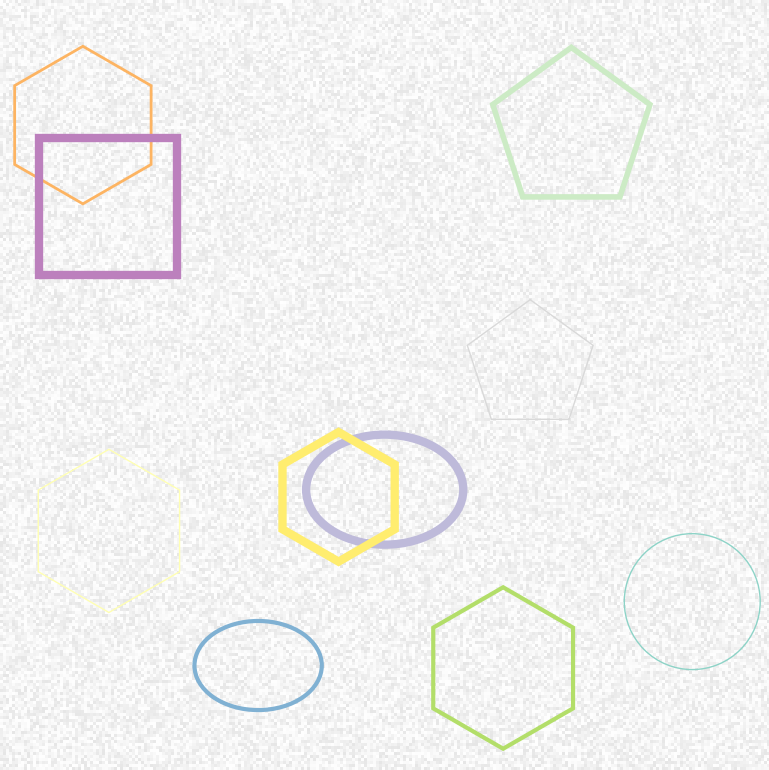[{"shape": "circle", "thickness": 0.5, "radius": 0.44, "center": [0.899, 0.219]}, {"shape": "hexagon", "thickness": 0.5, "radius": 0.53, "center": [0.141, 0.311]}, {"shape": "oval", "thickness": 3, "radius": 0.51, "center": [0.5, 0.364]}, {"shape": "oval", "thickness": 1.5, "radius": 0.41, "center": [0.335, 0.136]}, {"shape": "hexagon", "thickness": 1, "radius": 0.51, "center": [0.108, 0.838]}, {"shape": "hexagon", "thickness": 1.5, "radius": 0.52, "center": [0.653, 0.132]}, {"shape": "pentagon", "thickness": 0.5, "radius": 0.43, "center": [0.689, 0.525]}, {"shape": "square", "thickness": 3, "radius": 0.45, "center": [0.14, 0.732]}, {"shape": "pentagon", "thickness": 2, "radius": 0.54, "center": [0.742, 0.831]}, {"shape": "hexagon", "thickness": 3, "radius": 0.42, "center": [0.44, 0.355]}]